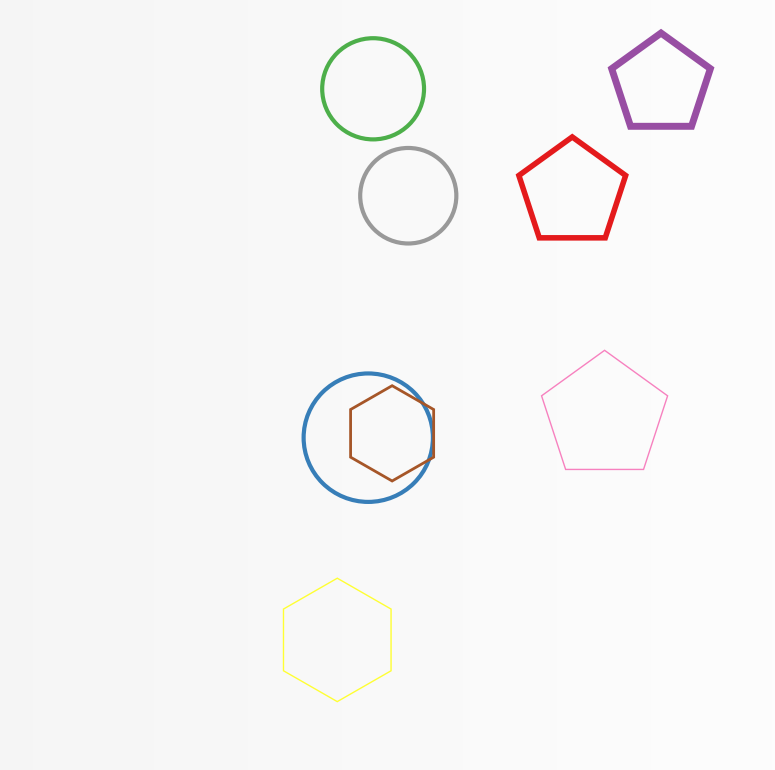[{"shape": "pentagon", "thickness": 2, "radius": 0.36, "center": [0.738, 0.75]}, {"shape": "circle", "thickness": 1.5, "radius": 0.42, "center": [0.475, 0.432]}, {"shape": "circle", "thickness": 1.5, "radius": 0.33, "center": [0.481, 0.885]}, {"shape": "pentagon", "thickness": 2.5, "radius": 0.33, "center": [0.853, 0.89]}, {"shape": "hexagon", "thickness": 0.5, "radius": 0.4, "center": [0.435, 0.169]}, {"shape": "hexagon", "thickness": 1, "radius": 0.31, "center": [0.506, 0.437]}, {"shape": "pentagon", "thickness": 0.5, "radius": 0.43, "center": [0.78, 0.46]}, {"shape": "circle", "thickness": 1.5, "radius": 0.31, "center": [0.527, 0.746]}]